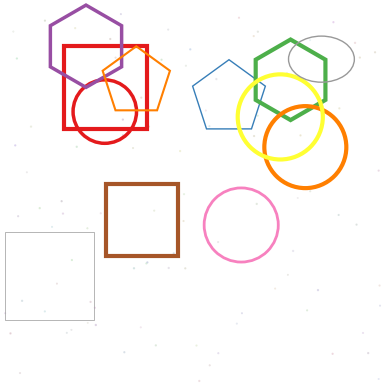[{"shape": "circle", "thickness": 2.5, "radius": 0.41, "center": [0.272, 0.71]}, {"shape": "square", "thickness": 3, "radius": 0.54, "center": [0.274, 0.773]}, {"shape": "pentagon", "thickness": 1, "radius": 0.5, "center": [0.595, 0.746]}, {"shape": "hexagon", "thickness": 3, "radius": 0.52, "center": [0.755, 0.793]}, {"shape": "hexagon", "thickness": 2.5, "radius": 0.53, "center": [0.223, 0.88]}, {"shape": "circle", "thickness": 3, "radius": 0.53, "center": [0.793, 0.618]}, {"shape": "pentagon", "thickness": 1.5, "radius": 0.46, "center": [0.354, 0.788]}, {"shape": "circle", "thickness": 3, "radius": 0.55, "center": [0.728, 0.696]}, {"shape": "square", "thickness": 3, "radius": 0.47, "center": [0.369, 0.429]}, {"shape": "circle", "thickness": 2, "radius": 0.48, "center": [0.627, 0.416]}, {"shape": "square", "thickness": 0.5, "radius": 0.58, "center": [0.128, 0.283]}, {"shape": "oval", "thickness": 1, "radius": 0.43, "center": [0.835, 0.846]}]